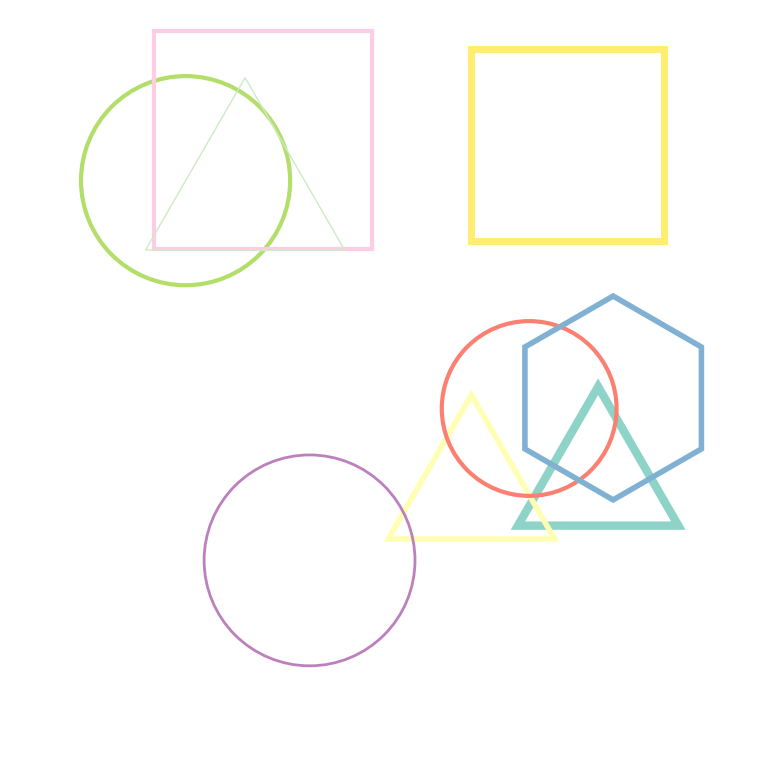[{"shape": "triangle", "thickness": 3, "radius": 0.6, "center": [0.777, 0.378]}, {"shape": "triangle", "thickness": 2, "radius": 0.62, "center": [0.612, 0.362]}, {"shape": "circle", "thickness": 1.5, "radius": 0.57, "center": [0.687, 0.469]}, {"shape": "hexagon", "thickness": 2, "radius": 0.66, "center": [0.796, 0.483]}, {"shape": "circle", "thickness": 1.5, "radius": 0.68, "center": [0.241, 0.765]}, {"shape": "square", "thickness": 1.5, "radius": 0.71, "center": [0.341, 0.818]}, {"shape": "circle", "thickness": 1, "radius": 0.68, "center": [0.402, 0.272]}, {"shape": "triangle", "thickness": 0.5, "radius": 0.75, "center": [0.318, 0.75]}, {"shape": "square", "thickness": 2.5, "radius": 0.63, "center": [0.737, 0.812]}]